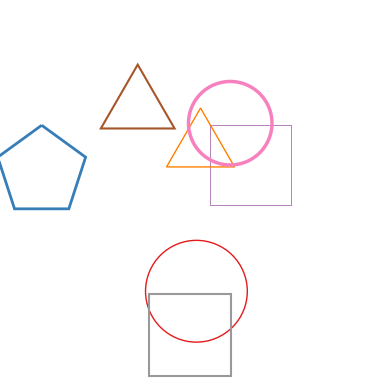[{"shape": "circle", "thickness": 1, "radius": 0.66, "center": [0.51, 0.244]}, {"shape": "pentagon", "thickness": 2, "radius": 0.6, "center": [0.108, 0.555]}, {"shape": "square", "thickness": 0.5, "radius": 0.52, "center": [0.65, 0.571]}, {"shape": "triangle", "thickness": 1, "radius": 0.51, "center": [0.521, 0.617]}, {"shape": "triangle", "thickness": 1.5, "radius": 0.55, "center": [0.358, 0.722]}, {"shape": "circle", "thickness": 2.5, "radius": 0.54, "center": [0.598, 0.68]}, {"shape": "square", "thickness": 1.5, "radius": 0.53, "center": [0.494, 0.129]}]